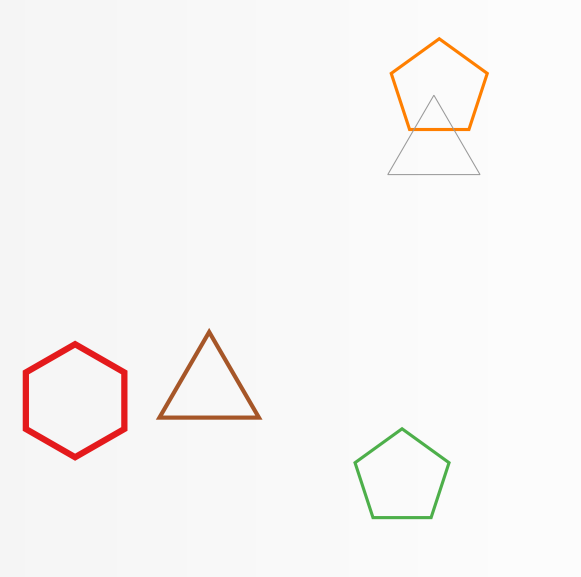[{"shape": "hexagon", "thickness": 3, "radius": 0.49, "center": [0.129, 0.305]}, {"shape": "pentagon", "thickness": 1.5, "radius": 0.43, "center": [0.692, 0.172]}, {"shape": "pentagon", "thickness": 1.5, "radius": 0.43, "center": [0.756, 0.845]}, {"shape": "triangle", "thickness": 2, "radius": 0.49, "center": [0.36, 0.325]}, {"shape": "triangle", "thickness": 0.5, "radius": 0.46, "center": [0.746, 0.743]}]